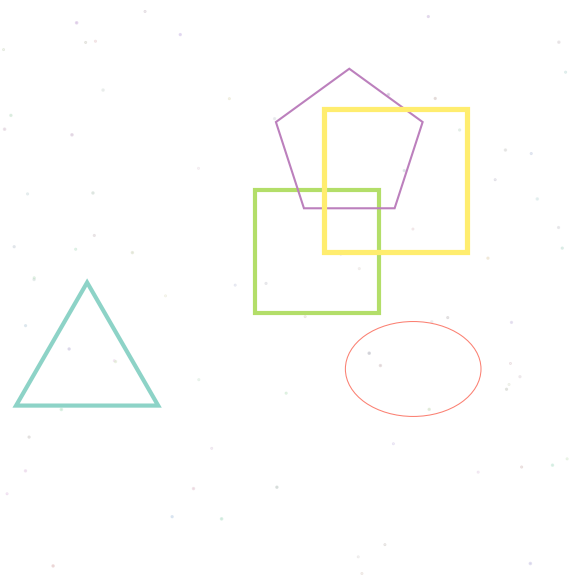[{"shape": "triangle", "thickness": 2, "radius": 0.71, "center": [0.151, 0.368]}, {"shape": "oval", "thickness": 0.5, "radius": 0.59, "center": [0.715, 0.36]}, {"shape": "square", "thickness": 2, "radius": 0.53, "center": [0.549, 0.563]}, {"shape": "pentagon", "thickness": 1, "radius": 0.67, "center": [0.605, 0.747]}, {"shape": "square", "thickness": 2.5, "radius": 0.62, "center": [0.685, 0.687]}]